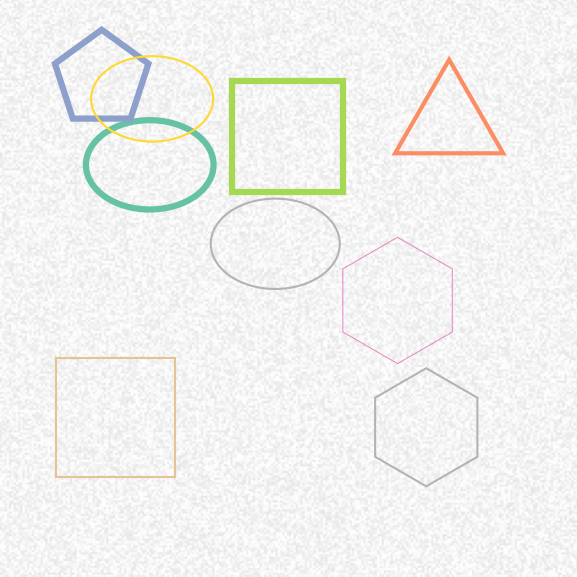[{"shape": "oval", "thickness": 3, "radius": 0.55, "center": [0.259, 0.714]}, {"shape": "triangle", "thickness": 2, "radius": 0.54, "center": [0.778, 0.788]}, {"shape": "pentagon", "thickness": 3, "radius": 0.43, "center": [0.176, 0.863]}, {"shape": "hexagon", "thickness": 0.5, "radius": 0.55, "center": [0.688, 0.479]}, {"shape": "square", "thickness": 3, "radius": 0.48, "center": [0.497, 0.763]}, {"shape": "oval", "thickness": 1, "radius": 0.53, "center": [0.263, 0.828]}, {"shape": "square", "thickness": 1, "radius": 0.52, "center": [0.2, 0.276]}, {"shape": "hexagon", "thickness": 1, "radius": 0.51, "center": [0.738, 0.259]}, {"shape": "oval", "thickness": 1, "radius": 0.56, "center": [0.477, 0.577]}]